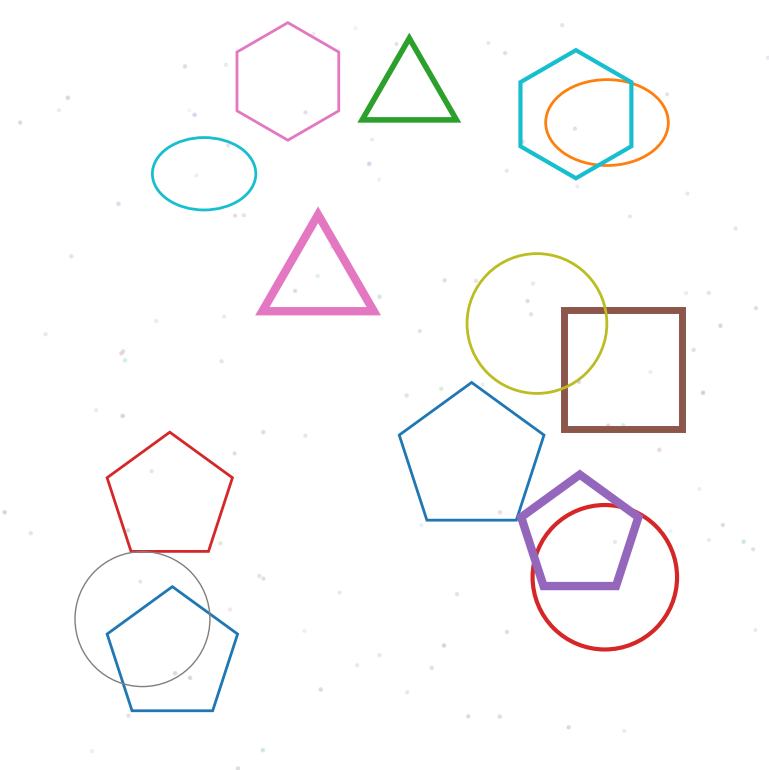[{"shape": "pentagon", "thickness": 1, "radius": 0.45, "center": [0.224, 0.149]}, {"shape": "pentagon", "thickness": 1, "radius": 0.49, "center": [0.612, 0.404]}, {"shape": "oval", "thickness": 1, "radius": 0.4, "center": [0.788, 0.841]}, {"shape": "triangle", "thickness": 2, "radius": 0.35, "center": [0.532, 0.88]}, {"shape": "circle", "thickness": 1.5, "radius": 0.47, "center": [0.785, 0.25]}, {"shape": "pentagon", "thickness": 1, "radius": 0.43, "center": [0.22, 0.353]}, {"shape": "pentagon", "thickness": 3, "radius": 0.4, "center": [0.753, 0.304]}, {"shape": "square", "thickness": 2.5, "radius": 0.39, "center": [0.809, 0.52]}, {"shape": "hexagon", "thickness": 1, "radius": 0.38, "center": [0.374, 0.894]}, {"shape": "triangle", "thickness": 3, "radius": 0.42, "center": [0.413, 0.638]}, {"shape": "circle", "thickness": 0.5, "radius": 0.44, "center": [0.185, 0.196]}, {"shape": "circle", "thickness": 1, "radius": 0.45, "center": [0.697, 0.58]}, {"shape": "oval", "thickness": 1, "radius": 0.34, "center": [0.265, 0.774]}, {"shape": "hexagon", "thickness": 1.5, "radius": 0.42, "center": [0.748, 0.852]}]